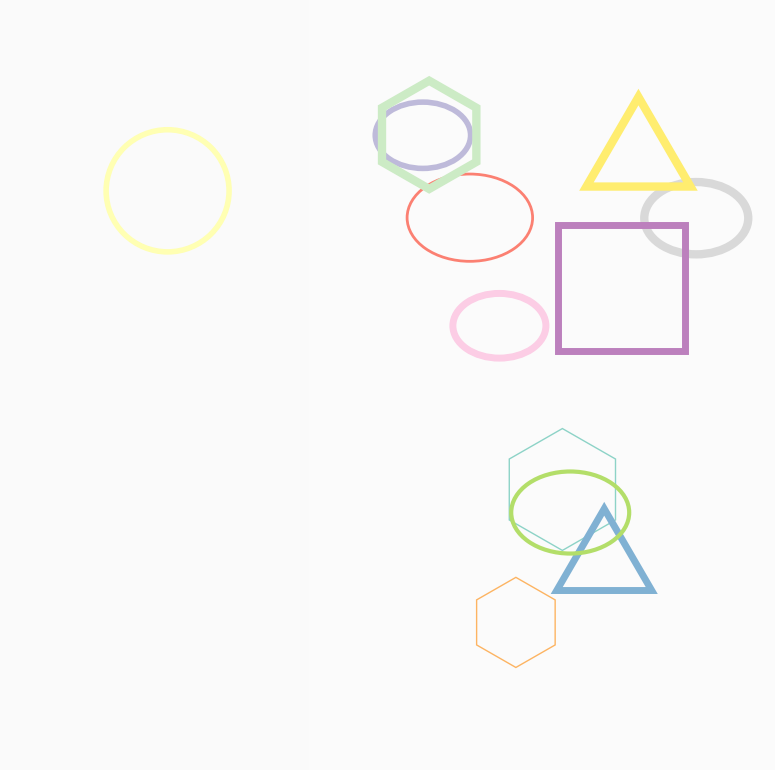[{"shape": "hexagon", "thickness": 0.5, "radius": 0.4, "center": [0.726, 0.364]}, {"shape": "circle", "thickness": 2, "radius": 0.4, "center": [0.216, 0.752]}, {"shape": "oval", "thickness": 2, "radius": 0.31, "center": [0.546, 0.824]}, {"shape": "oval", "thickness": 1, "radius": 0.4, "center": [0.606, 0.717]}, {"shape": "triangle", "thickness": 2.5, "radius": 0.35, "center": [0.78, 0.268]}, {"shape": "hexagon", "thickness": 0.5, "radius": 0.29, "center": [0.666, 0.192]}, {"shape": "oval", "thickness": 1.5, "radius": 0.38, "center": [0.736, 0.334]}, {"shape": "oval", "thickness": 2.5, "radius": 0.3, "center": [0.644, 0.577]}, {"shape": "oval", "thickness": 3, "radius": 0.34, "center": [0.898, 0.717]}, {"shape": "square", "thickness": 2.5, "radius": 0.41, "center": [0.802, 0.625]}, {"shape": "hexagon", "thickness": 3, "radius": 0.35, "center": [0.554, 0.825]}, {"shape": "triangle", "thickness": 3, "radius": 0.39, "center": [0.824, 0.796]}]